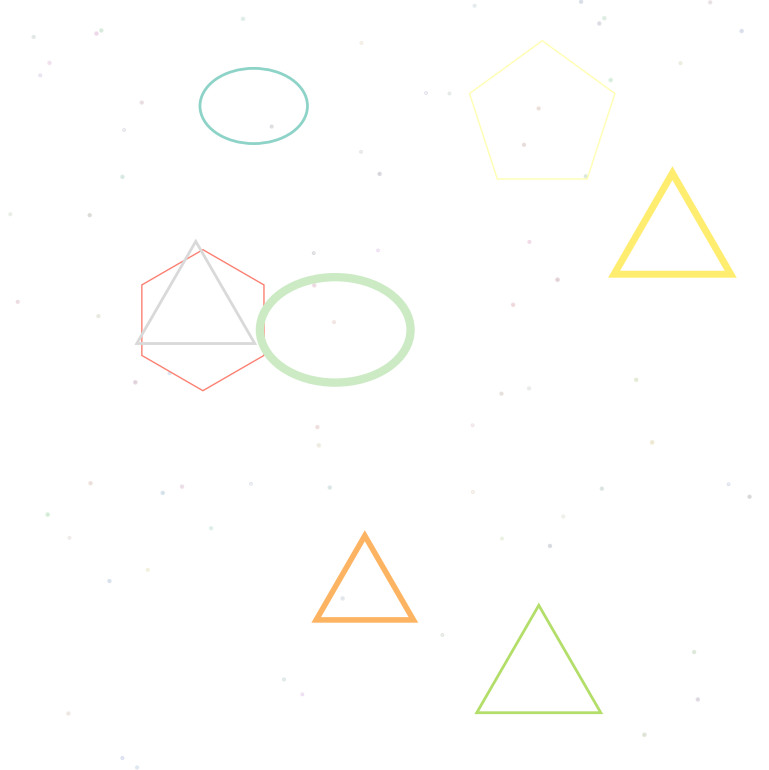[{"shape": "oval", "thickness": 1, "radius": 0.35, "center": [0.329, 0.862]}, {"shape": "pentagon", "thickness": 0.5, "radius": 0.5, "center": [0.704, 0.848]}, {"shape": "hexagon", "thickness": 0.5, "radius": 0.46, "center": [0.264, 0.584]}, {"shape": "triangle", "thickness": 2, "radius": 0.36, "center": [0.474, 0.231]}, {"shape": "triangle", "thickness": 1, "radius": 0.47, "center": [0.7, 0.121]}, {"shape": "triangle", "thickness": 1, "radius": 0.44, "center": [0.254, 0.598]}, {"shape": "oval", "thickness": 3, "radius": 0.49, "center": [0.435, 0.572]}, {"shape": "triangle", "thickness": 2.5, "radius": 0.44, "center": [0.873, 0.688]}]